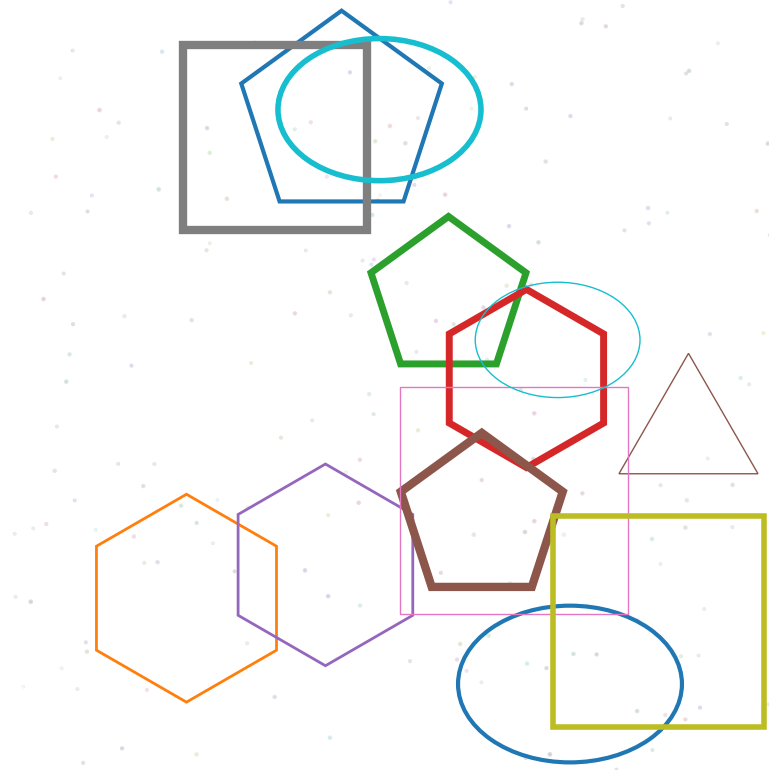[{"shape": "pentagon", "thickness": 1.5, "radius": 0.68, "center": [0.444, 0.849]}, {"shape": "oval", "thickness": 1.5, "radius": 0.73, "center": [0.74, 0.112]}, {"shape": "hexagon", "thickness": 1, "radius": 0.68, "center": [0.242, 0.223]}, {"shape": "pentagon", "thickness": 2.5, "radius": 0.53, "center": [0.582, 0.613]}, {"shape": "hexagon", "thickness": 2.5, "radius": 0.58, "center": [0.684, 0.508]}, {"shape": "hexagon", "thickness": 1, "radius": 0.65, "center": [0.423, 0.266]}, {"shape": "triangle", "thickness": 0.5, "radius": 0.52, "center": [0.894, 0.437]}, {"shape": "pentagon", "thickness": 3, "radius": 0.55, "center": [0.626, 0.327]}, {"shape": "square", "thickness": 0.5, "radius": 0.74, "center": [0.668, 0.35]}, {"shape": "square", "thickness": 3, "radius": 0.6, "center": [0.357, 0.821]}, {"shape": "square", "thickness": 2, "radius": 0.68, "center": [0.856, 0.192]}, {"shape": "oval", "thickness": 2, "radius": 0.66, "center": [0.493, 0.858]}, {"shape": "oval", "thickness": 0.5, "radius": 0.53, "center": [0.724, 0.559]}]